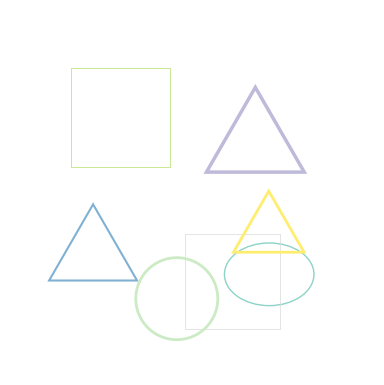[{"shape": "oval", "thickness": 1, "radius": 0.58, "center": [0.699, 0.288]}, {"shape": "triangle", "thickness": 2.5, "radius": 0.73, "center": [0.663, 0.626]}, {"shape": "triangle", "thickness": 1.5, "radius": 0.66, "center": [0.242, 0.337]}, {"shape": "square", "thickness": 0.5, "radius": 0.64, "center": [0.314, 0.694]}, {"shape": "square", "thickness": 0.5, "radius": 0.62, "center": [0.603, 0.269]}, {"shape": "circle", "thickness": 2, "radius": 0.53, "center": [0.459, 0.224]}, {"shape": "triangle", "thickness": 2, "radius": 0.53, "center": [0.698, 0.398]}]